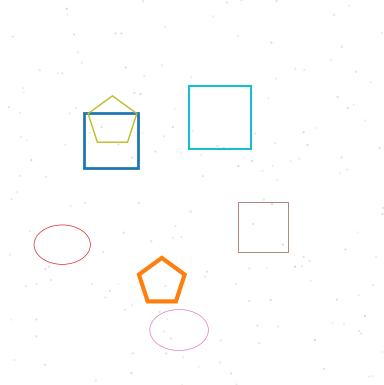[{"shape": "square", "thickness": 2, "radius": 0.36, "center": [0.288, 0.636]}, {"shape": "pentagon", "thickness": 3, "radius": 0.31, "center": [0.42, 0.268]}, {"shape": "oval", "thickness": 0.5, "radius": 0.37, "center": [0.162, 0.365]}, {"shape": "square", "thickness": 0.5, "radius": 0.32, "center": [0.682, 0.41]}, {"shape": "oval", "thickness": 0.5, "radius": 0.38, "center": [0.465, 0.143]}, {"shape": "pentagon", "thickness": 1, "radius": 0.33, "center": [0.292, 0.684]}, {"shape": "square", "thickness": 1.5, "radius": 0.41, "center": [0.572, 0.695]}]